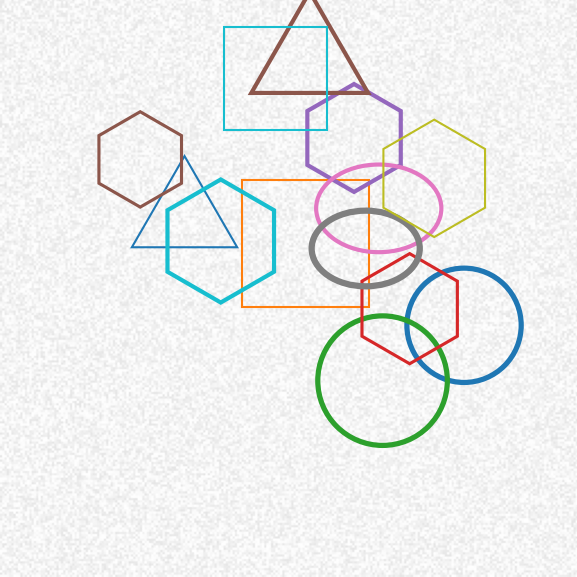[{"shape": "circle", "thickness": 2.5, "radius": 0.49, "center": [0.804, 0.436]}, {"shape": "triangle", "thickness": 1, "radius": 0.53, "center": [0.32, 0.624]}, {"shape": "square", "thickness": 1, "radius": 0.55, "center": [0.529, 0.577]}, {"shape": "circle", "thickness": 2.5, "radius": 0.56, "center": [0.662, 0.34]}, {"shape": "hexagon", "thickness": 1.5, "radius": 0.48, "center": [0.709, 0.465]}, {"shape": "hexagon", "thickness": 2, "radius": 0.47, "center": [0.613, 0.76]}, {"shape": "triangle", "thickness": 2, "radius": 0.58, "center": [0.536, 0.897]}, {"shape": "hexagon", "thickness": 1.5, "radius": 0.41, "center": [0.243, 0.723]}, {"shape": "oval", "thickness": 2, "radius": 0.54, "center": [0.656, 0.638]}, {"shape": "oval", "thickness": 3, "radius": 0.47, "center": [0.633, 0.569]}, {"shape": "hexagon", "thickness": 1, "radius": 0.51, "center": [0.752, 0.69]}, {"shape": "hexagon", "thickness": 2, "radius": 0.53, "center": [0.382, 0.582]}, {"shape": "square", "thickness": 1, "radius": 0.44, "center": [0.477, 0.863]}]